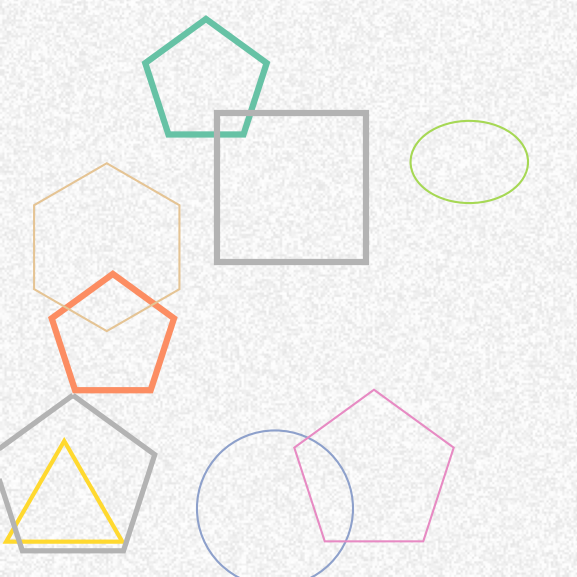[{"shape": "pentagon", "thickness": 3, "radius": 0.55, "center": [0.357, 0.856]}, {"shape": "pentagon", "thickness": 3, "radius": 0.56, "center": [0.195, 0.413]}, {"shape": "circle", "thickness": 1, "radius": 0.68, "center": [0.476, 0.119]}, {"shape": "pentagon", "thickness": 1, "radius": 0.73, "center": [0.648, 0.179]}, {"shape": "oval", "thickness": 1, "radius": 0.51, "center": [0.813, 0.719]}, {"shape": "triangle", "thickness": 2, "radius": 0.58, "center": [0.111, 0.119]}, {"shape": "hexagon", "thickness": 1, "radius": 0.73, "center": [0.185, 0.571]}, {"shape": "pentagon", "thickness": 2.5, "radius": 0.74, "center": [0.126, 0.166]}, {"shape": "square", "thickness": 3, "radius": 0.65, "center": [0.505, 0.674]}]